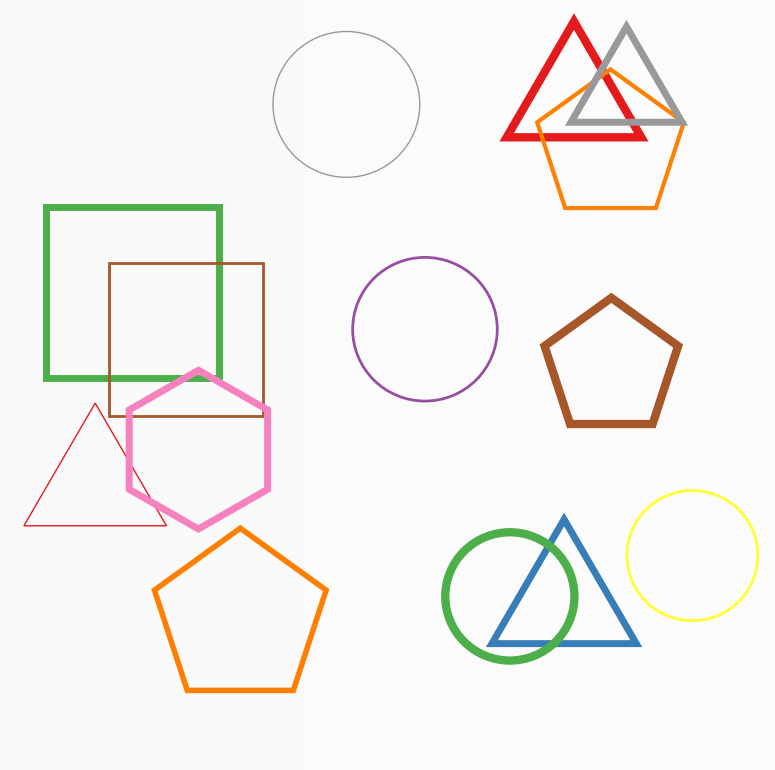[{"shape": "triangle", "thickness": 0.5, "radius": 0.53, "center": [0.123, 0.37]}, {"shape": "triangle", "thickness": 3, "radius": 0.5, "center": [0.741, 0.872]}, {"shape": "triangle", "thickness": 2.5, "radius": 0.54, "center": [0.728, 0.218]}, {"shape": "circle", "thickness": 3, "radius": 0.42, "center": [0.658, 0.225]}, {"shape": "square", "thickness": 2.5, "radius": 0.56, "center": [0.171, 0.62]}, {"shape": "circle", "thickness": 1, "radius": 0.47, "center": [0.548, 0.572]}, {"shape": "pentagon", "thickness": 1.5, "radius": 0.5, "center": [0.788, 0.81]}, {"shape": "pentagon", "thickness": 2, "radius": 0.58, "center": [0.31, 0.198]}, {"shape": "circle", "thickness": 1, "radius": 0.42, "center": [0.893, 0.278]}, {"shape": "pentagon", "thickness": 3, "radius": 0.45, "center": [0.789, 0.523]}, {"shape": "square", "thickness": 1, "radius": 0.5, "center": [0.24, 0.559]}, {"shape": "hexagon", "thickness": 2.5, "radius": 0.52, "center": [0.256, 0.416]}, {"shape": "circle", "thickness": 0.5, "radius": 0.47, "center": [0.447, 0.864]}, {"shape": "triangle", "thickness": 2.5, "radius": 0.41, "center": [0.808, 0.883]}]